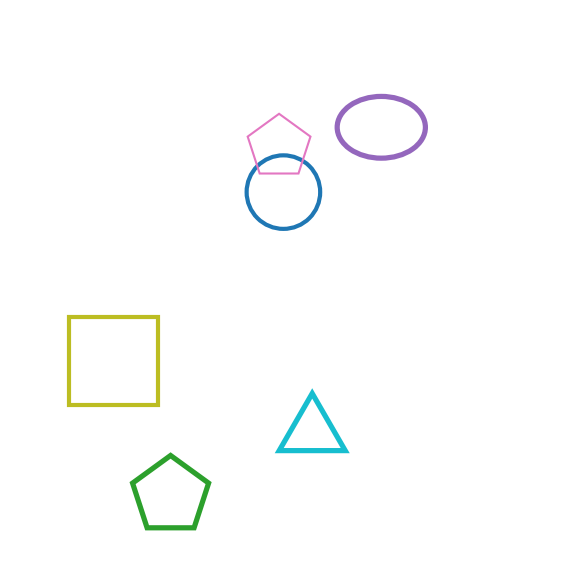[{"shape": "circle", "thickness": 2, "radius": 0.32, "center": [0.491, 0.666]}, {"shape": "pentagon", "thickness": 2.5, "radius": 0.35, "center": [0.295, 0.141]}, {"shape": "oval", "thickness": 2.5, "radius": 0.38, "center": [0.66, 0.779]}, {"shape": "pentagon", "thickness": 1, "radius": 0.29, "center": [0.483, 0.745]}, {"shape": "square", "thickness": 2, "radius": 0.39, "center": [0.196, 0.374]}, {"shape": "triangle", "thickness": 2.5, "radius": 0.33, "center": [0.541, 0.252]}]